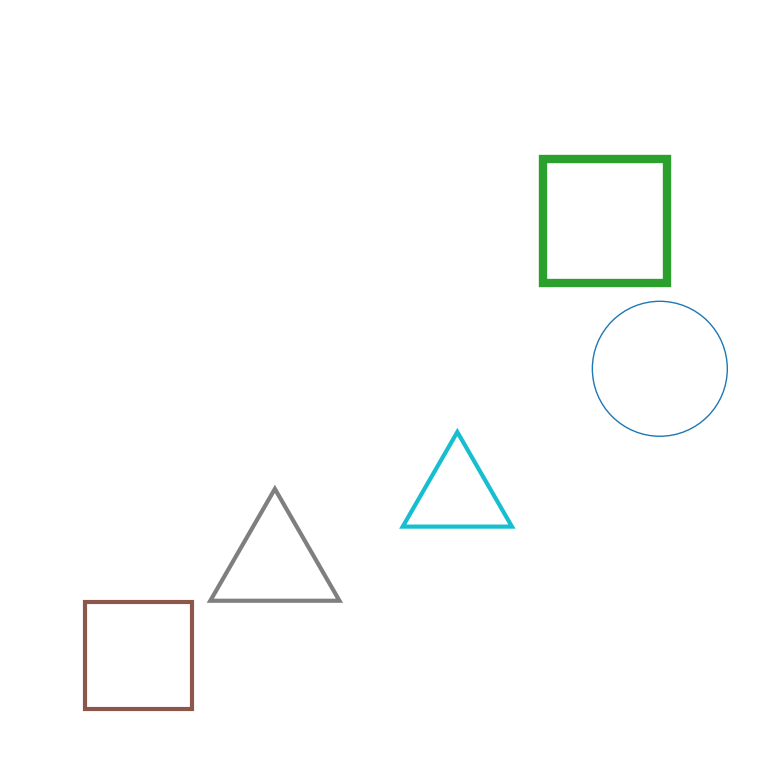[{"shape": "circle", "thickness": 0.5, "radius": 0.44, "center": [0.857, 0.521]}, {"shape": "square", "thickness": 3, "radius": 0.4, "center": [0.786, 0.713]}, {"shape": "square", "thickness": 1.5, "radius": 0.35, "center": [0.18, 0.149]}, {"shape": "triangle", "thickness": 1.5, "radius": 0.48, "center": [0.357, 0.268]}, {"shape": "triangle", "thickness": 1.5, "radius": 0.41, "center": [0.594, 0.357]}]